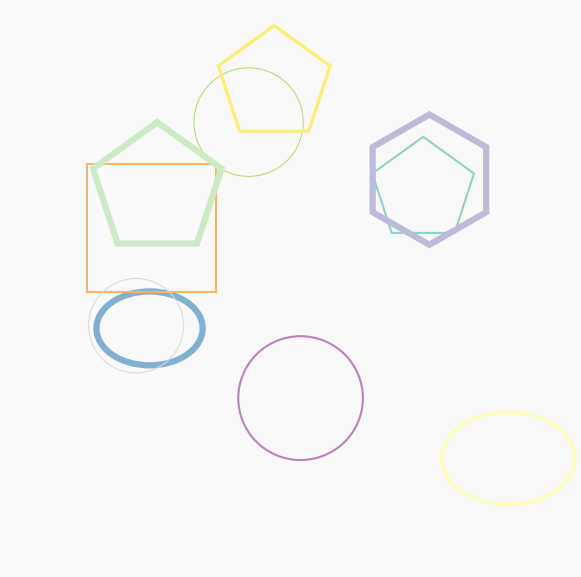[{"shape": "pentagon", "thickness": 1, "radius": 0.46, "center": [0.728, 0.67]}, {"shape": "oval", "thickness": 1.5, "radius": 0.57, "center": [0.874, 0.205]}, {"shape": "hexagon", "thickness": 3, "radius": 0.56, "center": [0.739, 0.688]}, {"shape": "oval", "thickness": 3, "radius": 0.46, "center": [0.257, 0.431]}, {"shape": "square", "thickness": 1, "radius": 0.55, "center": [0.261, 0.604]}, {"shape": "circle", "thickness": 0.5, "radius": 0.47, "center": [0.428, 0.788]}, {"shape": "circle", "thickness": 0.5, "radius": 0.41, "center": [0.234, 0.435]}, {"shape": "circle", "thickness": 1, "radius": 0.54, "center": [0.517, 0.31]}, {"shape": "pentagon", "thickness": 3, "radius": 0.58, "center": [0.271, 0.671]}, {"shape": "pentagon", "thickness": 1.5, "radius": 0.51, "center": [0.472, 0.854]}]